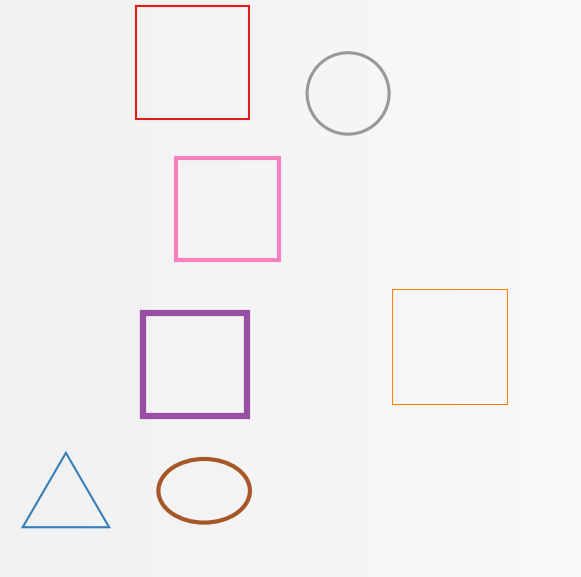[{"shape": "square", "thickness": 1, "radius": 0.49, "center": [0.331, 0.891]}, {"shape": "triangle", "thickness": 1, "radius": 0.43, "center": [0.113, 0.129]}, {"shape": "square", "thickness": 3, "radius": 0.45, "center": [0.335, 0.368]}, {"shape": "square", "thickness": 0.5, "radius": 0.5, "center": [0.773, 0.399]}, {"shape": "oval", "thickness": 2, "radius": 0.39, "center": [0.351, 0.149]}, {"shape": "square", "thickness": 2, "radius": 0.44, "center": [0.391, 0.637]}, {"shape": "circle", "thickness": 1.5, "radius": 0.35, "center": [0.599, 0.837]}]